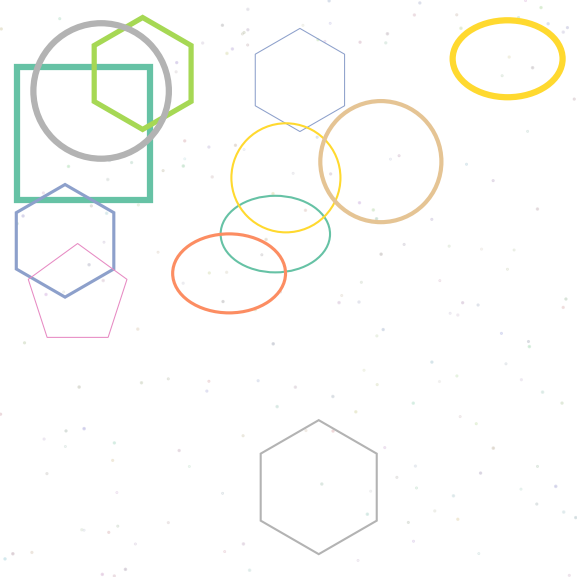[{"shape": "square", "thickness": 3, "radius": 0.57, "center": [0.145, 0.768]}, {"shape": "oval", "thickness": 1, "radius": 0.47, "center": [0.477, 0.594]}, {"shape": "oval", "thickness": 1.5, "radius": 0.49, "center": [0.397, 0.526]}, {"shape": "hexagon", "thickness": 1.5, "radius": 0.49, "center": [0.113, 0.582]}, {"shape": "hexagon", "thickness": 0.5, "radius": 0.45, "center": [0.519, 0.861]}, {"shape": "pentagon", "thickness": 0.5, "radius": 0.45, "center": [0.134, 0.488]}, {"shape": "hexagon", "thickness": 2.5, "radius": 0.48, "center": [0.247, 0.872]}, {"shape": "circle", "thickness": 1, "radius": 0.47, "center": [0.495, 0.691]}, {"shape": "oval", "thickness": 3, "radius": 0.48, "center": [0.879, 0.897]}, {"shape": "circle", "thickness": 2, "radius": 0.52, "center": [0.659, 0.719]}, {"shape": "circle", "thickness": 3, "radius": 0.59, "center": [0.175, 0.842]}, {"shape": "hexagon", "thickness": 1, "radius": 0.58, "center": [0.552, 0.156]}]